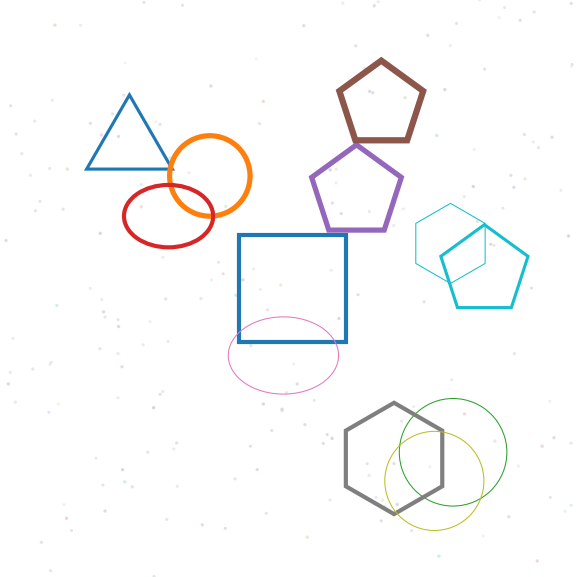[{"shape": "triangle", "thickness": 1.5, "radius": 0.43, "center": [0.224, 0.749]}, {"shape": "square", "thickness": 2, "radius": 0.46, "center": [0.507, 0.5]}, {"shape": "circle", "thickness": 2.5, "radius": 0.35, "center": [0.363, 0.694]}, {"shape": "circle", "thickness": 0.5, "radius": 0.47, "center": [0.785, 0.216]}, {"shape": "oval", "thickness": 2, "radius": 0.39, "center": [0.292, 0.625]}, {"shape": "pentagon", "thickness": 2.5, "radius": 0.41, "center": [0.617, 0.667]}, {"shape": "pentagon", "thickness": 3, "radius": 0.38, "center": [0.66, 0.818]}, {"shape": "oval", "thickness": 0.5, "radius": 0.48, "center": [0.491, 0.384]}, {"shape": "hexagon", "thickness": 2, "radius": 0.48, "center": [0.682, 0.205]}, {"shape": "circle", "thickness": 0.5, "radius": 0.43, "center": [0.752, 0.166]}, {"shape": "pentagon", "thickness": 1.5, "radius": 0.4, "center": [0.839, 0.531]}, {"shape": "hexagon", "thickness": 0.5, "radius": 0.35, "center": [0.78, 0.578]}]